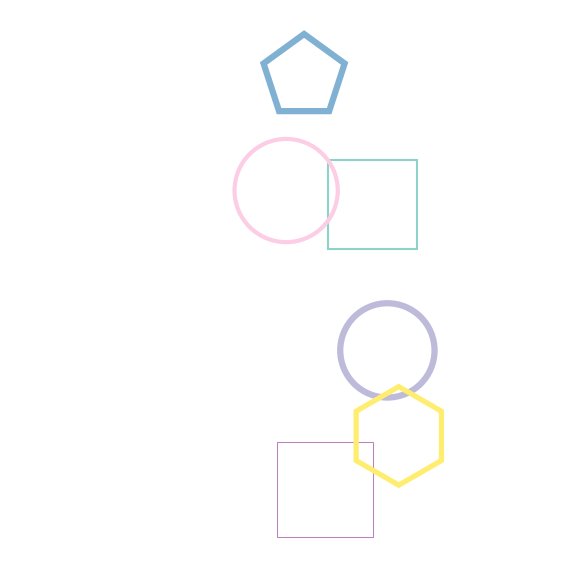[{"shape": "square", "thickness": 1, "radius": 0.38, "center": [0.645, 0.645]}, {"shape": "circle", "thickness": 3, "radius": 0.41, "center": [0.671, 0.392]}, {"shape": "pentagon", "thickness": 3, "radius": 0.37, "center": [0.527, 0.866]}, {"shape": "circle", "thickness": 2, "radius": 0.45, "center": [0.495, 0.669]}, {"shape": "square", "thickness": 0.5, "radius": 0.41, "center": [0.563, 0.151]}, {"shape": "hexagon", "thickness": 2.5, "radius": 0.43, "center": [0.691, 0.244]}]